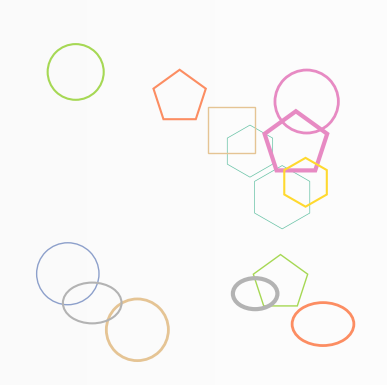[{"shape": "hexagon", "thickness": 0.5, "radius": 0.34, "center": [0.645, 0.607]}, {"shape": "hexagon", "thickness": 0.5, "radius": 0.41, "center": [0.728, 0.488]}, {"shape": "oval", "thickness": 2, "radius": 0.4, "center": [0.834, 0.158]}, {"shape": "pentagon", "thickness": 1.5, "radius": 0.36, "center": [0.464, 0.748]}, {"shape": "circle", "thickness": 1, "radius": 0.4, "center": [0.175, 0.289]}, {"shape": "circle", "thickness": 2, "radius": 0.41, "center": [0.791, 0.736]}, {"shape": "pentagon", "thickness": 3, "radius": 0.42, "center": [0.764, 0.626]}, {"shape": "circle", "thickness": 1.5, "radius": 0.36, "center": [0.195, 0.813]}, {"shape": "pentagon", "thickness": 1, "radius": 0.37, "center": [0.724, 0.265]}, {"shape": "hexagon", "thickness": 1.5, "radius": 0.32, "center": [0.788, 0.527]}, {"shape": "square", "thickness": 1, "radius": 0.3, "center": [0.598, 0.663]}, {"shape": "circle", "thickness": 2, "radius": 0.4, "center": [0.354, 0.143]}, {"shape": "oval", "thickness": 1.5, "radius": 0.38, "center": [0.238, 0.213]}, {"shape": "oval", "thickness": 3, "radius": 0.29, "center": [0.658, 0.237]}]